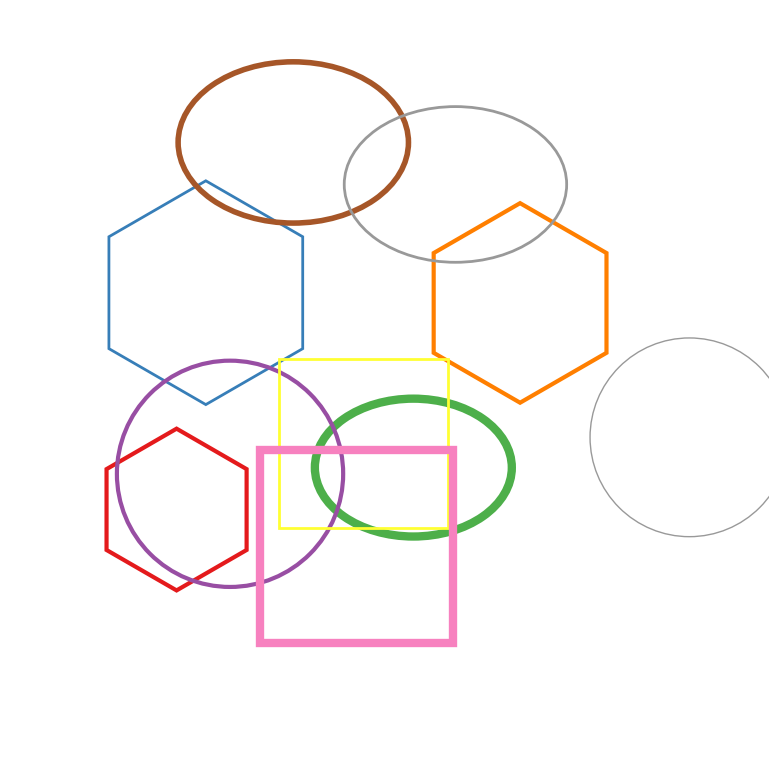[{"shape": "hexagon", "thickness": 1.5, "radius": 0.53, "center": [0.229, 0.338]}, {"shape": "hexagon", "thickness": 1, "radius": 0.73, "center": [0.267, 0.62]}, {"shape": "oval", "thickness": 3, "radius": 0.64, "center": [0.537, 0.393]}, {"shape": "circle", "thickness": 1.5, "radius": 0.73, "center": [0.299, 0.385]}, {"shape": "hexagon", "thickness": 1.5, "radius": 0.65, "center": [0.675, 0.607]}, {"shape": "square", "thickness": 1, "radius": 0.55, "center": [0.472, 0.424]}, {"shape": "oval", "thickness": 2, "radius": 0.75, "center": [0.381, 0.815]}, {"shape": "square", "thickness": 3, "radius": 0.63, "center": [0.463, 0.29]}, {"shape": "circle", "thickness": 0.5, "radius": 0.65, "center": [0.895, 0.432]}, {"shape": "oval", "thickness": 1, "radius": 0.72, "center": [0.591, 0.76]}]